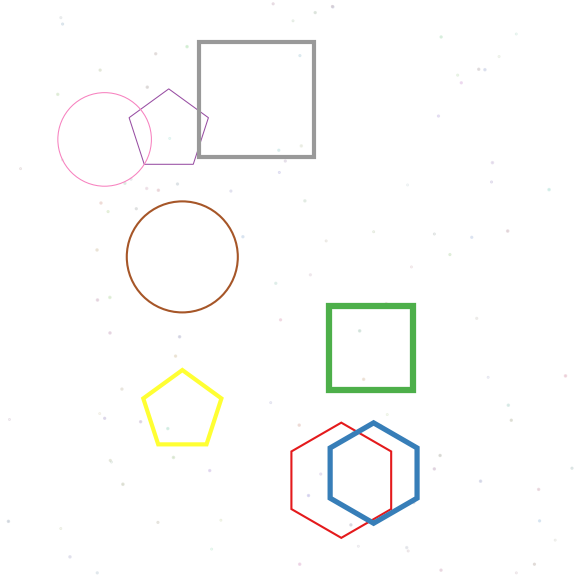[{"shape": "hexagon", "thickness": 1, "radius": 0.5, "center": [0.591, 0.168]}, {"shape": "hexagon", "thickness": 2.5, "radius": 0.43, "center": [0.647, 0.18]}, {"shape": "square", "thickness": 3, "radius": 0.36, "center": [0.643, 0.397]}, {"shape": "pentagon", "thickness": 0.5, "radius": 0.36, "center": [0.292, 0.773]}, {"shape": "pentagon", "thickness": 2, "radius": 0.36, "center": [0.316, 0.287]}, {"shape": "circle", "thickness": 1, "radius": 0.48, "center": [0.316, 0.554]}, {"shape": "circle", "thickness": 0.5, "radius": 0.41, "center": [0.181, 0.758]}, {"shape": "square", "thickness": 2, "radius": 0.5, "center": [0.444, 0.827]}]